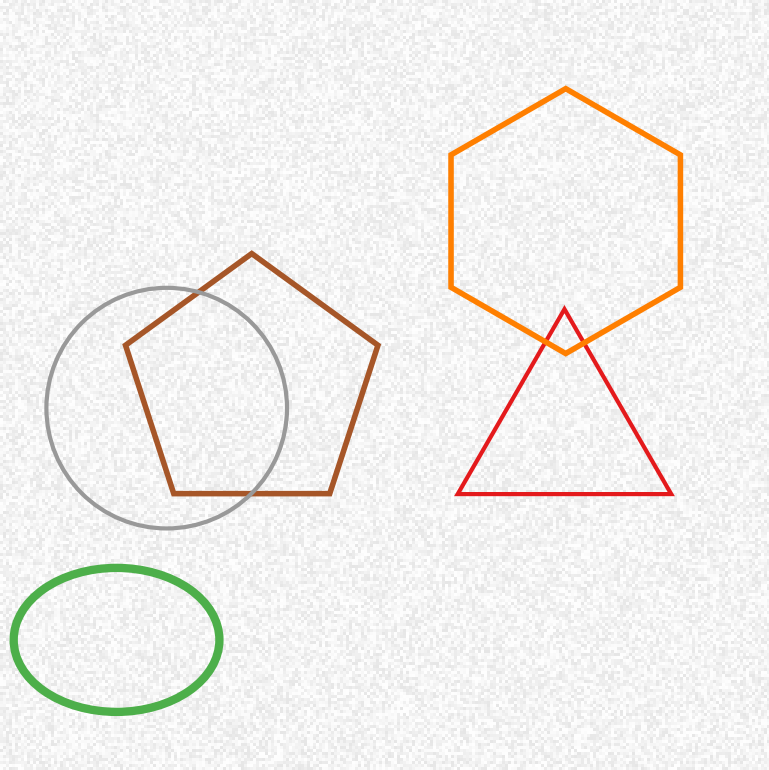[{"shape": "triangle", "thickness": 1.5, "radius": 0.8, "center": [0.733, 0.438]}, {"shape": "oval", "thickness": 3, "radius": 0.67, "center": [0.151, 0.169]}, {"shape": "hexagon", "thickness": 2, "radius": 0.86, "center": [0.735, 0.713]}, {"shape": "pentagon", "thickness": 2, "radius": 0.86, "center": [0.327, 0.498]}, {"shape": "circle", "thickness": 1.5, "radius": 0.78, "center": [0.217, 0.47]}]